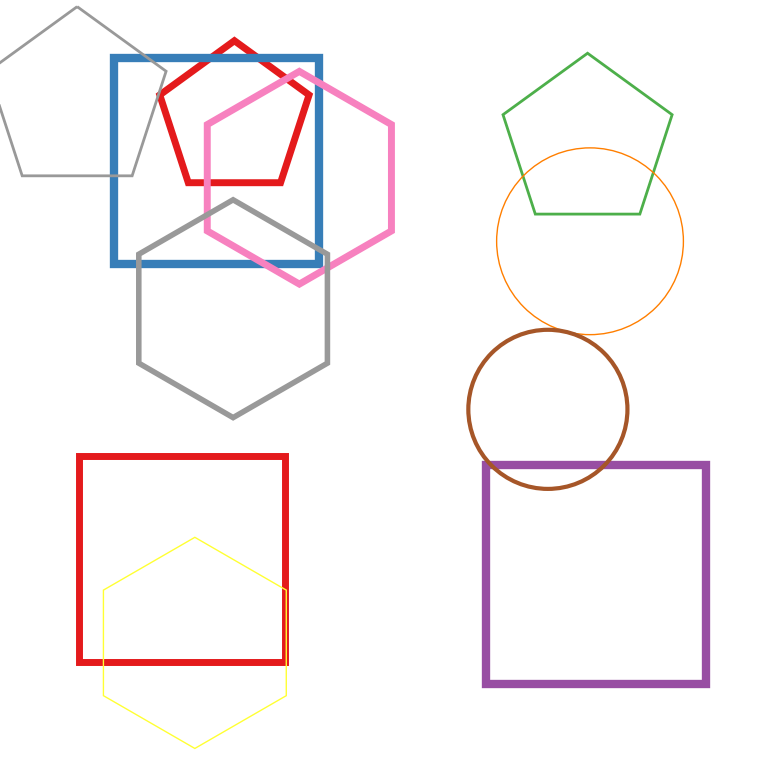[{"shape": "square", "thickness": 2.5, "radius": 0.67, "center": [0.236, 0.274]}, {"shape": "pentagon", "thickness": 2.5, "radius": 0.51, "center": [0.304, 0.845]}, {"shape": "square", "thickness": 3, "radius": 0.67, "center": [0.281, 0.791]}, {"shape": "pentagon", "thickness": 1, "radius": 0.58, "center": [0.763, 0.815]}, {"shape": "square", "thickness": 3, "radius": 0.71, "center": [0.774, 0.254]}, {"shape": "circle", "thickness": 0.5, "radius": 0.61, "center": [0.766, 0.687]}, {"shape": "hexagon", "thickness": 0.5, "radius": 0.69, "center": [0.253, 0.165]}, {"shape": "circle", "thickness": 1.5, "radius": 0.52, "center": [0.712, 0.468]}, {"shape": "hexagon", "thickness": 2.5, "radius": 0.69, "center": [0.389, 0.769]}, {"shape": "hexagon", "thickness": 2, "radius": 0.71, "center": [0.303, 0.599]}, {"shape": "pentagon", "thickness": 1, "radius": 0.61, "center": [0.1, 0.87]}]